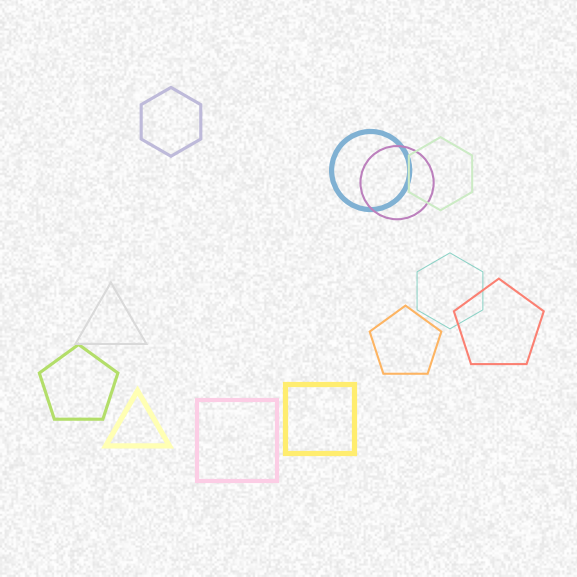[{"shape": "hexagon", "thickness": 0.5, "radius": 0.33, "center": [0.779, 0.495]}, {"shape": "triangle", "thickness": 2.5, "radius": 0.32, "center": [0.238, 0.259]}, {"shape": "hexagon", "thickness": 1.5, "radius": 0.3, "center": [0.296, 0.788]}, {"shape": "pentagon", "thickness": 1, "radius": 0.41, "center": [0.864, 0.435]}, {"shape": "circle", "thickness": 2.5, "radius": 0.34, "center": [0.642, 0.704]}, {"shape": "pentagon", "thickness": 1, "radius": 0.33, "center": [0.702, 0.405]}, {"shape": "pentagon", "thickness": 1.5, "radius": 0.36, "center": [0.136, 0.331]}, {"shape": "square", "thickness": 2, "radius": 0.35, "center": [0.41, 0.236]}, {"shape": "triangle", "thickness": 1, "radius": 0.35, "center": [0.192, 0.439]}, {"shape": "circle", "thickness": 1, "radius": 0.32, "center": [0.688, 0.683]}, {"shape": "hexagon", "thickness": 1, "radius": 0.32, "center": [0.763, 0.698]}, {"shape": "square", "thickness": 2.5, "radius": 0.3, "center": [0.553, 0.275]}]